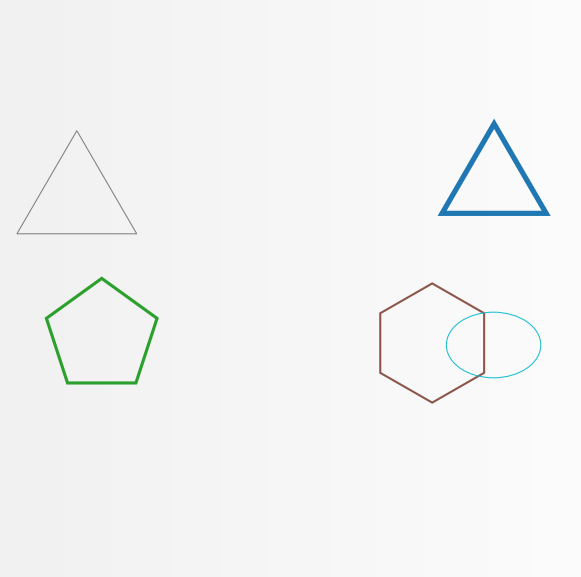[{"shape": "triangle", "thickness": 2.5, "radius": 0.52, "center": [0.85, 0.681]}, {"shape": "pentagon", "thickness": 1.5, "radius": 0.5, "center": [0.175, 0.417]}, {"shape": "hexagon", "thickness": 1, "radius": 0.52, "center": [0.744, 0.405]}, {"shape": "triangle", "thickness": 0.5, "radius": 0.6, "center": [0.132, 0.654]}, {"shape": "oval", "thickness": 0.5, "radius": 0.41, "center": [0.849, 0.402]}]